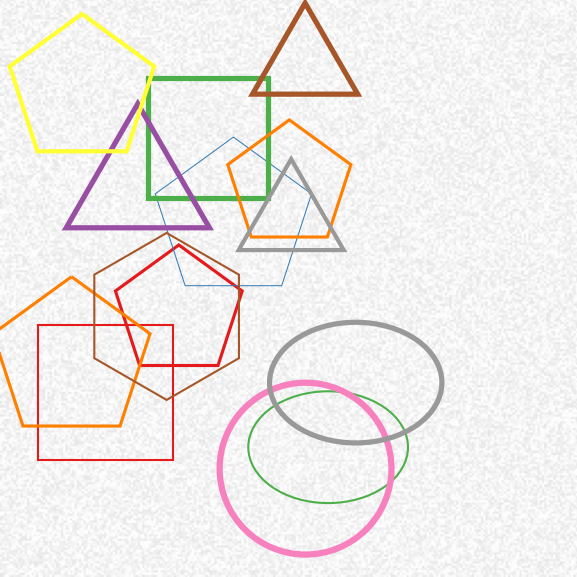[{"shape": "pentagon", "thickness": 1.5, "radius": 0.58, "center": [0.31, 0.46]}, {"shape": "square", "thickness": 1, "radius": 0.59, "center": [0.183, 0.32]}, {"shape": "pentagon", "thickness": 0.5, "radius": 0.71, "center": [0.404, 0.62]}, {"shape": "oval", "thickness": 1, "radius": 0.69, "center": [0.568, 0.225]}, {"shape": "square", "thickness": 2.5, "radius": 0.52, "center": [0.361, 0.76]}, {"shape": "triangle", "thickness": 2.5, "radius": 0.72, "center": [0.239, 0.676]}, {"shape": "pentagon", "thickness": 1.5, "radius": 0.71, "center": [0.124, 0.377]}, {"shape": "pentagon", "thickness": 1.5, "radius": 0.56, "center": [0.501, 0.679]}, {"shape": "pentagon", "thickness": 2, "radius": 0.66, "center": [0.142, 0.844]}, {"shape": "hexagon", "thickness": 1, "radius": 0.72, "center": [0.289, 0.451]}, {"shape": "triangle", "thickness": 2.5, "radius": 0.53, "center": [0.528, 0.889]}, {"shape": "circle", "thickness": 3, "radius": 0.74, "center": [0.529, 0.188]}, {"shape": "triangle", "thickness": 2, "radius": 0.53, "center": [0.504, 0.619]}, {"shape": "oval", "thickness": 2.5, "radius": 0.75, "center": [0.616, 0.337]}]